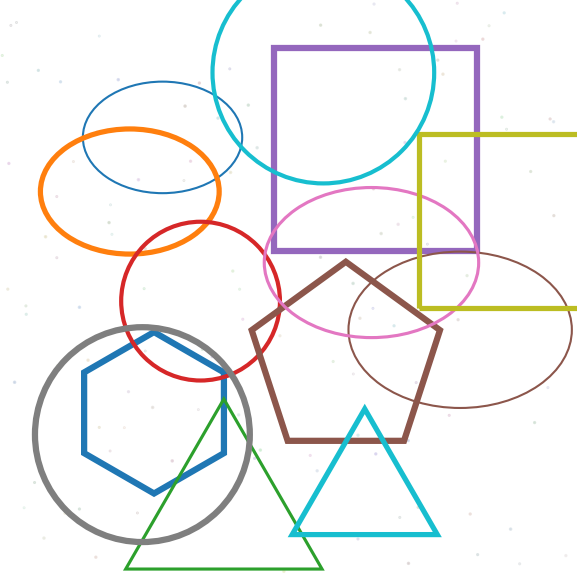[{"shape": "hexagon", "thickness": 3, "radius": 0.7, "center": [0.267, 0.284]}, {"shape": "oval", "thickness": 1, "radius": 0.69, "center": [0.281, 0.761]}, {"shape": "oval", "thickness": 2.5, "radius": 0.77, "center": [0.225, 0.668]}, {"shape": "triangle", "thickness": 1.5, "radius": 0.98, "center": [0.388, 0.112]}, {"shape": "circle", "thickness": 2, "radius": 0.69, "center": [0.347, 0.478]}, {"shape": "square", "thickness": 3, "radius": 0.88, "center": [0.651, 0.741]}, {"shape": "oval", "thickness": 1, "radius": 0.97, "center": [0.797, 0.428]}, {"shape": "pentagon", "thickness": 3, "radius": 0.86, "center": [0.599, 0.374]}, {"shape": "oval", "thickness": 1.5, "radius": 0.93, "center": [0.643, 0.544]}, {"shape": "circle", "thickness": 3, "radius": 0.93, "center": [0.247, 0.247]}, {"shape": "square", "thickness": 2.5, "radius": 0.75, "center": [0.876, 0.616]}, {"shape": "circle", "thickness": 2, "radius": 0.96, "center": [0.56, 0.873]}, {"shape": "triangle", "thickness": 2.5, "radius": 0.73, "center": [0.632, 0.146]}]